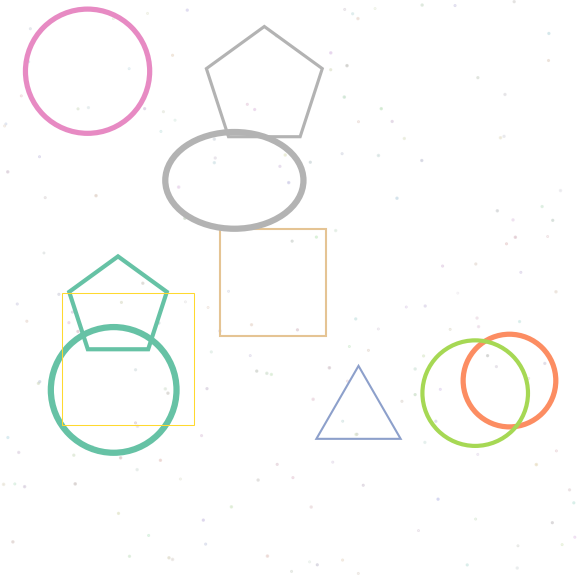[{"shape": "circle", "thickness": 3, "radius": 0.54, "center": [0.197, 0.324]}, {"shape": "pentagon", "thickness": 2, "radius": 0.44, "center": [0.204, 0.466]}, {"shape": "circle", "thickness": 2.5, "radius": 0.4, "center": [0.882, 0.34]}, {"shape": "triangle", "thickness": 1, "radius": 0.42, "center": [0.621, 0.281]}, {"shape": "circle", "thickness": 2.5, "radius": 0.54, "center": [0.152, 0.876]}, {"shape": "circle", "thickness": 2, "radius": 0.46, "center": [0.823, 0.318]}, {"shape": "square", "thickness": 0.5, "radius": 0.57, "center": [0.222, 0.377]}, {"shape": "square", "thickness": 1, "radius": 0.46, "center": [0.473, 0.51]}, {"shape": "oval", "thickness": 3, "radius": 0.6, "center": [0.406, 0.687]}, {"shape": "pentagon", "thickness": 1.5, "radius": 0.53, "center": [0.458, 0.848]}]